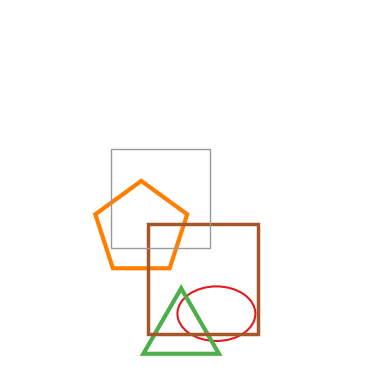[{"shape": "oval", "thickness": 1.5, "radius": 0.51, "center": [0.562, 0.185]}, {"shape": "triangle", "thickness": 3, "radius": 0.57, "center": [0.47, 0.138]}, {"shape": "pentagon", "thickness": 3, "radius": 0.63, "center": [0.367, 0.405]}, {"shape": "square", "thickness": 2.5, "radius": 0.71, "center": [0.527, 0.274]}, {"shape": "square", "thickness": 1, "radius": 0.64, "center": [0.416, 0.485]}]